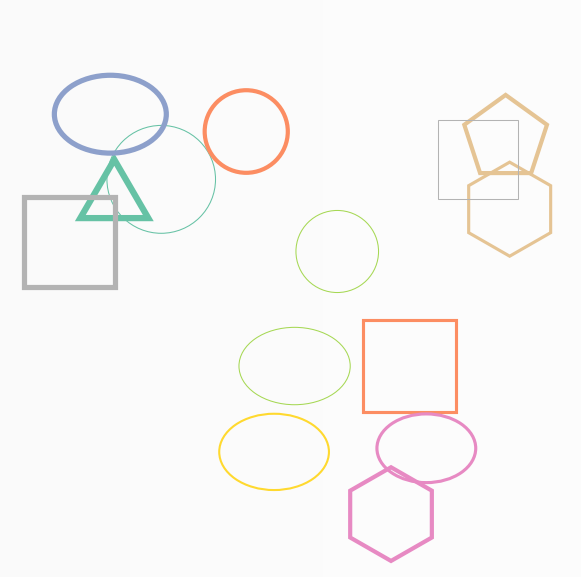[{"shape": "triangle", "thickness": 3, "radius": 0.34, "center": [0.197, 0.655]}, {"shape": "circle", "thickness": 0.5, "radius": 0.47, "center": [0.277, 0.689]}, {"shape": "square", "thickness": 1.5, "radius": 0.4, "center": [0.705, 0.366]}, {"shape": "circle", "thickness": 2, "radius": 0.36, "center": [0.424, 0.771]}, {"shape": "oval", "thickness": 2.5, "radius": 0.48, "center": [0.19, 0.801]}, {"shape": "oval", "thickness": 1.5, "radius": 0.42, "center": [0.733, 0.223]}, {"shape": "hexagon", "thickness": 2, "radius": 0.41, "center": [0.673, 0.109]}, {"shape": "circle", "thickness": 0.5, "radius": 0.36, "center": [0.58, 0.564]}, {"shape": "oval", "thickness": 0.5, "radius": 0.48, "center": [0.507, 0.365]}, {"shape": "oval", "thickness": 1, "radius": 0.47, "center": [0.472, 0.217]}, {"shape": "hexagon", "thickness": 1.5, "radius": 0.41, "center": [0.877, 0.637]}, {"shape": "pentagon", "thickness": 2, "radius": 0.37, "center": [0.87, 0.76]}, {"shape": "square", "thickness": 0.5, "radius": 0.34, "center": [0.823, 0.723]}, {"shape": "square", "thickness": 2.5, "radius": 0.39, "center": [0.12, 0.58]}]